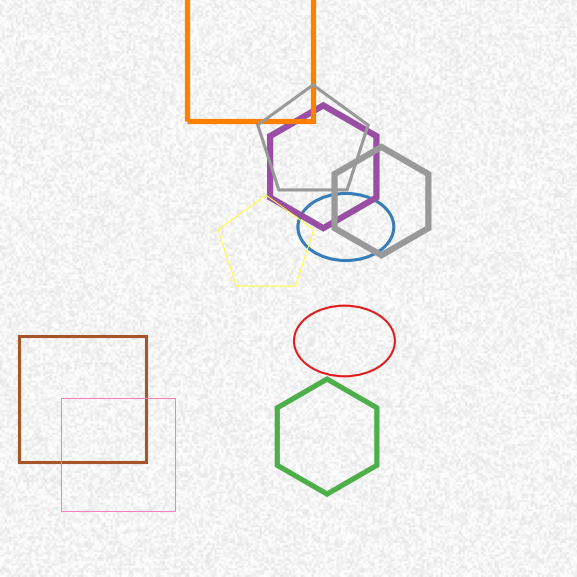[{"shape": "oval", "thickness": 1, "radius": 0.44, "center": [0.596, 0.409]}, {"shape": "oval", "thickness": 1.5, "radius": 0.41, "center": [0.599, 0.606]}, {"shape": "hexagon", "thickness": 2.5, "radius": 0.5, "center": [0.566, 0.243]}, {"shape": "hexagon", "thickness": 3, "radius": 0.53, "center": [0.56, 0.71]}, {"shape": "square", "thickness": 2.5, "radius": 0.54, "center": [0.433, 0.898]}, {"shape": "pentagon", "thickness": 0.5, "radius": 0.44, "center": [0.461, 0.574]}, {"shape": "square", "thickness": 1.5, "radius": 0.55, "center": [0.143, 0.309]}, {"shape": "square", "thickness": 0.5, "radius": 0.49, "center": [0.204, 0.212]}, {"shape": "hexagon", "thickness": 3, "radius": 0.47, "center": [0.661, 0.651]}, {"shape": "pentagon", "thickness": 1.5, "radius": 0.5, "center": [0.542, 0.752]}]